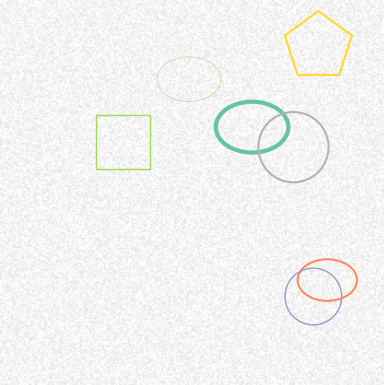[{"shape": "oval", "thickness": 3, "radius": 0.47, "center": [0.655, 0.67]}, {"shape": "oval", "thickness": 1.5, "radius": 0.39, "center": [0.85, 0.273]}, {"shape": "circle", "thickness": 1, "radius": 0.37, "center": [0.814, 0.23]}, {"shape": "square", "thickness": 1, "radius": 0.35, "center": [0.319, 0.631]}, {"shape": "pentagon", "thickness": 1.5, "radius": 0.46, "center": [0.827, 0.879]}, {"shape": "oval", "thickness": 0.5, "radius": 0.41, "center": [0.491, 0.794]}, {"shape": "circle", "thickness": 1.5, "radius": 0.46, "center": [0.762, 0.618]}]